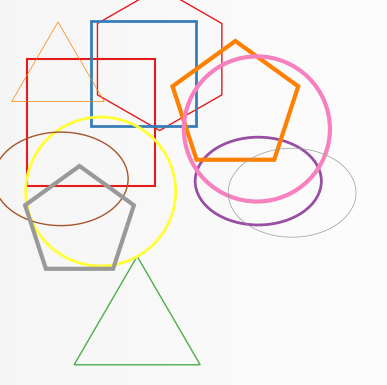[{"shape": "hexagon", "thickness": 1, "radius": 0.93, "center": [0.412, 0.846]}, {"shape": "square", "thickness": 1.5, "radius": 0.82, "center": [0.235, 0.681]}, {"shape": "square", "thickness": 2, "radius": 0.68, "center": [0.37, 0.81]}, {"shape": "triangle", "thickness": 1, "radius": 0.94, "center": [0.354, 0.146]}, {"shape": "oval", "thickness": 2, "radius": 0.81, "center": [0.666, 0.53]}, {"shape": "triangle", "thickness": 0.5, "radius": 0.69, "center": [0.15, 0.805]}, {"shape": "pentagon", "thickness": 3, "radius": 0.85, "center": [0.607, 0.723]}, {"shape": "circle", "thickness": 2, "radius": 0.97, "center": [0.26, 0.503]}, {"shape": "oval", "thickness": 1, "radius": 0.87, "center": [0.157, 0.535]}, {"shape": "circle", "thickness": 3, "radius": 0.94, "center": [0.663, 0.665]}, {"shape": "pentagon", "thickness": 3, "radius": 0.74, "center": [0.205, 0.421]}, {"shape": "oval", "thickness": 0.5, "radius": 0.82, "center": [0.754, 0.499]}]